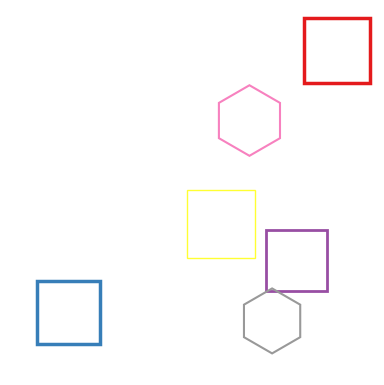[{"shape": "square", "thickness": 2.5, "radius": 0.42, "center": [0.875, 0.868]}, {"shape": "square", "thickness": 2.5, "radius": 0.41, "center": [0.178, 0.188]}, {"shape": "square", "thickness": 2, "radius": 0.4, "center": [0.769, 0.323]}, {"shape": "square", "thickness": 1, "radius": 0.44, "center": [0.574, 0.418]}, {"shape": "hexagon", "thickness": 1.5, "radius": 0.46, "center": [0.648, 0.687]}, {"shape": "hexagon", "thickness": 1.5, "radius": 0.42, "center": [0.707, 0.166]}]